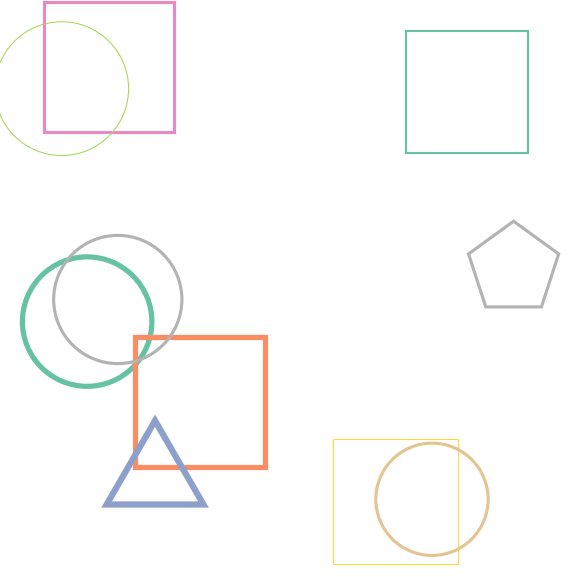[{"shape": "square", "thickness": 1, "radius": 0.52, "center": [0.809, 0.84]}, {"shape": "circle", "thickness": 2.5, "radius": 0.56, "center": [0.151, 0.442]}, {"shape": "square", "thickness": 2.5, "radius": 0.56, "center": [0.346, 0.304]}, {"shape": "triangle", "thickness": 3, "radius": 0.48, "center": [0.268, 0.174]}, {"shape": "square", "thickness": 1.5, "radius": 0.56, "center": [0.189, 0.883]}, {"shape": "circle", "thickness": 0.5, "radius": 0.58, "center": [0.107, 0.846]}, {"shape": "square", "thickness": 0.5, "radius": 0.54, "center": [0.684, 0.131]}, {"shape": "circle", "thickness": 1.5, "radius": 0.49, "center": [0.748, 0.135]}, {"shape": "circle", "thickness": 1.5, "radius": 0.56, "center": [0.204, 0.481]}, {"shape": "pentagon", "thickness": 1.5, "radius": 0.41, "center": [0.889, 0.534]}]